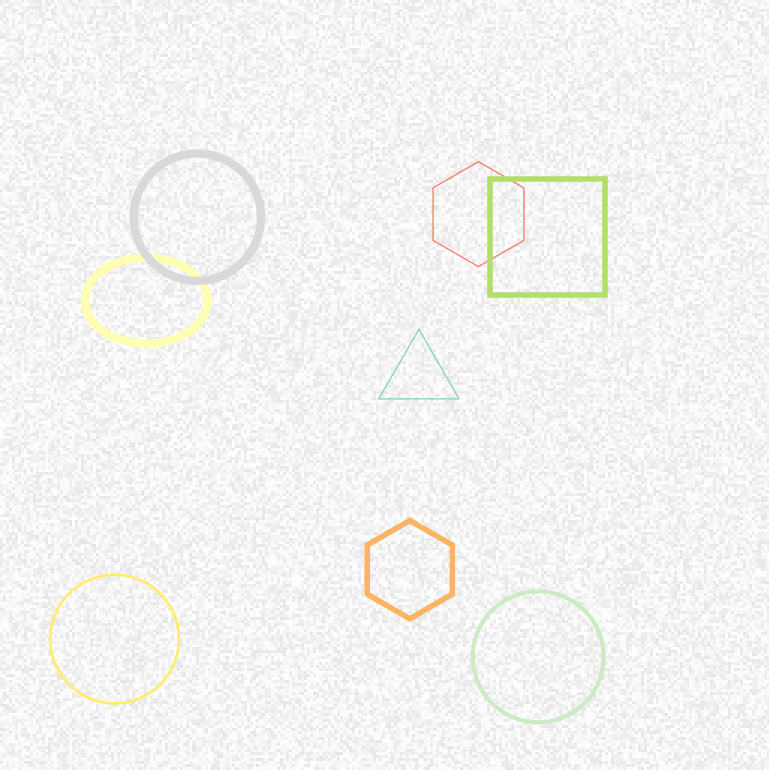[{"shape": "triangle", "thickness": 0.5, "radius": 0.3, "center": [0.544, 0.512]}, {"shape": "oval", "thickness": 3, "radius": 0.4, "center": [0.19, 0.61]}, {"shape": "hexagon", "thickness": 0.5, "radius": 0.34, "center": [0.621, 0.722]}, {"shape": "hexagon", "thickness": 2, "radius": 0.32, "center": [0.532, 0.26]}, {"shape": "square", "thickness": 2, "radius": 0.38, "center": [0.711, 0.692]}, {"shape": "circle", "thickness": 3, "radius": 0.41, "center": [0.256, 0.718]}, {"shape": "circle", "thickness": 1.5, "radius": 0.43, "center": [0.699, 0.147]}, {"shape": "circle", "thickness": 1, "radius": 0.42, "center": [0.149, 0.17]}]